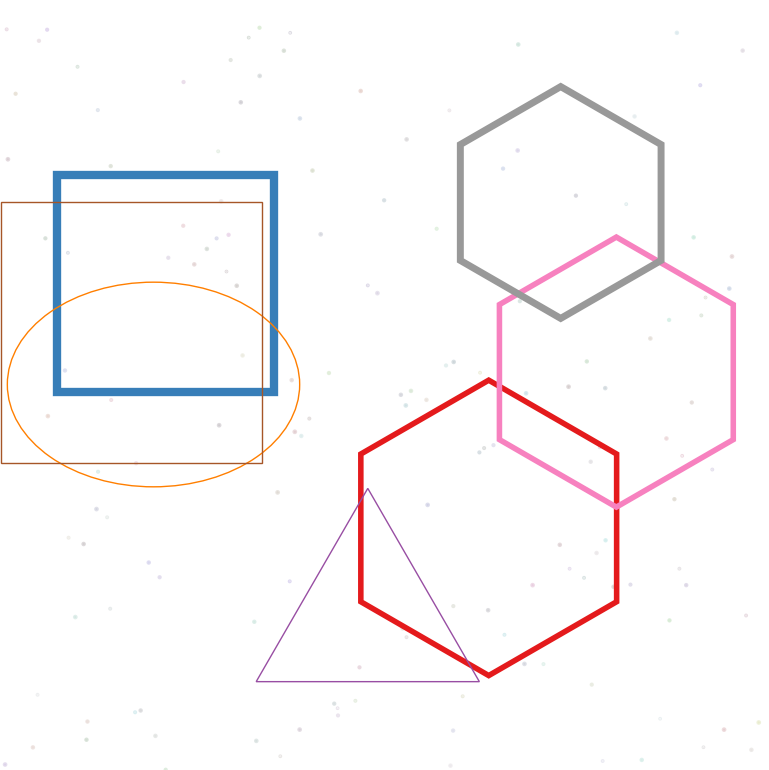[{"shape": "hexagon", "thickness": 2, "radius": 0.96, "center": [0.635, 0.314]}, {"shape": "square", "thickness": 3, "radius": 0.7, "center": [0.215, 0.632]}, {"shape": "triangle", "thickness": 0.5, "radius": 0.84, "center": [0.478, 0.198]}, {"shape": "oval", "thickness": 0.5, "radius": 0.95, "center": [0.199, 0.501]}, {"shape": "square", "thickness": 0.5, "radius": 0.85, "center": [0.17, 0.568]}, {"shape": "hexagon", "thickness": 2, "radius": 0.88, "center": [0.8, 0.517]}, {"shape": "hexagon", "thickness": 2.5, "radius": 0.75, "center": [0.728, 0.737]}]